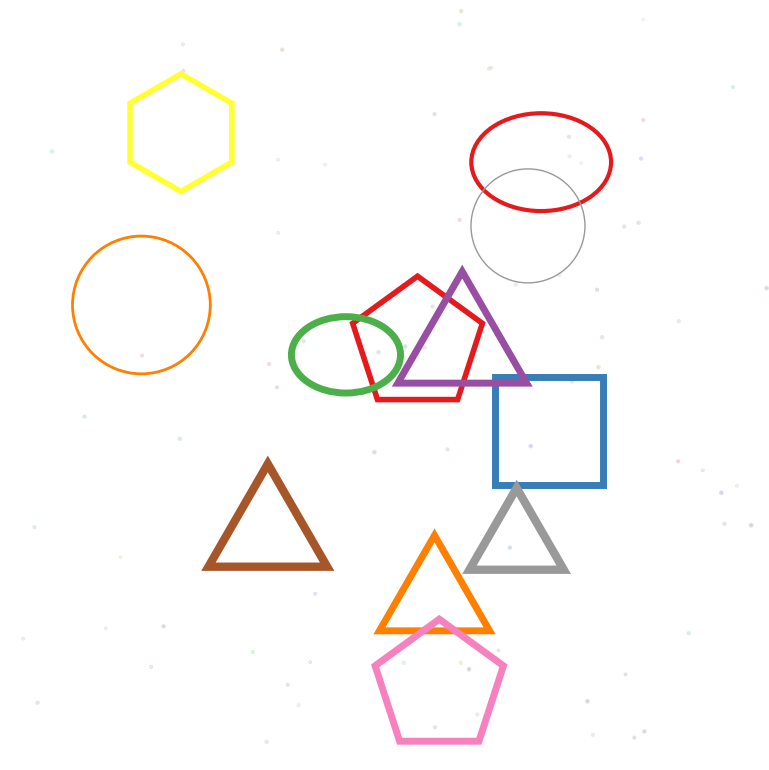[{"shape": "pentagon", "thickness": 2, "radius": 0.44, "center": [0.542, 0.553]}, {"shape": "oval", "thickness": 1.5, "radius": 0.45, "center": [0.703, 0.789]}, {"shape": "square", "thickness": 2.5, "radius": 0.35, "center": [0.713, 0.441]}, {"shape": "oval", "thickness": 2.5, "radius": 0.35, "center": [0.449, 0.539]}, {"shape": "triangle", "thickness": 2.5, "radius": 0.48, "center": [0.6, 0.551]}, {"shape": "triangle", "thickness": 2.5, "radius": 0.41, "center": [0.564, 0.222]}, {"shape": "circle", "thickness": 1, "radius": 0.45, "center": [0.184, 0.604]}, {"shape": "hexagon", "thickness": 2, "radius": 0.38, "center": [0.235, 0.828]}, {"shape": "triangle", "thickness": 3, "radius": 0.44, "center": [0.348, 0.309]}, {"shape": "pentagon", "thickness": 2.5, "radius": 0.44, "center": [0.57, 0.108]}, {"shape": "circle", "thickness": 0.5, "radius": 0.37, "center": [0.686, 0.707]}, {"shape": "triangle", "thickness": 3, "radius": 0.35, "center": [0.671, 0.295]}]